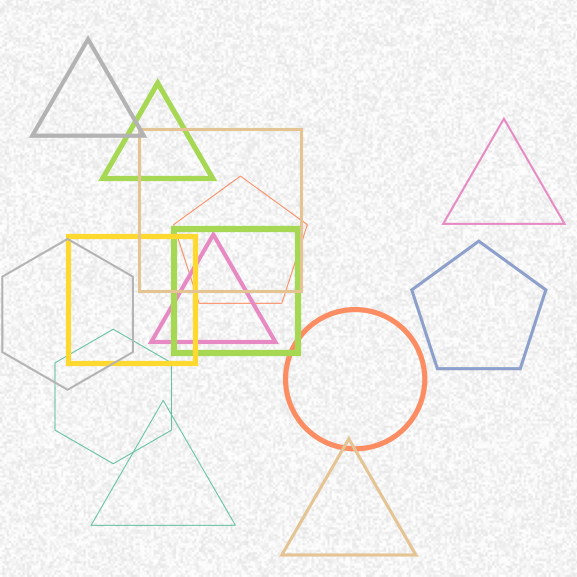[{"shape": "triangle", "thickness": 0.5, "radius": 0.72, "center": [0.283, 0.162]}, {"shape": "hexagon", "thickness": 0.5, "radius": 0.58, "center": [0.196, 0.313]}, {"shape": "pentagon", "thickness": 0.5, "radius": 0.61, "center": [0.416, 0.572]}, {"shape": "circle", "thickness": 2.5, "radius": 0.6, "center": [0.615, 0.343]}, {"shape": "pentagon", "thickness": 1.5, "radius": 0.61, "center": [0.829, 0.459]}, {"shape": "triangle", "thickness": 2, "radius": 0.62, "center": [0.369, 0.469]}, {"shape": "triangle", "thickness": 1, "radius": 0.61, "center": [0.873, 0.672]}, {"shape": "triangle", "thickness": 2.5, "radius": 0.55, "center": [0.273, 0.745]}, {"shape": "square", "thickness": 3, "radius": 0.54, "center": [0.409, 0.495]}, {"shape": "square", "thickness": 2.5, "radius": 0.55, "center": [0.228, 0.48]}, {"shape": "triangle", "thickness": 1.5, "radius": 0.67, "center": [0.604, 0.105]}, {"shape": "square", "thickness": 1.5, "radius": 0.7, "center": [0.381, 0.636]}, {"shape": "triangle", "thickness": 2, "radius": 0.56, "center": [0.152, 0.82]}, {"shape": "hexagon", "thickness": 1, "radius": 0.65, "center": [0.117, 0.455]}]